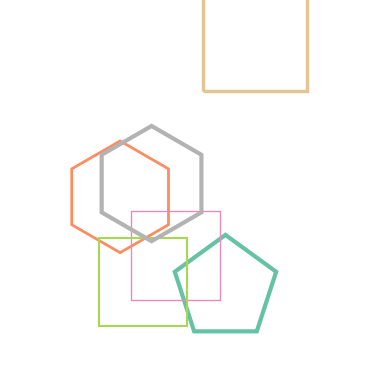[{"shape": "pentagon", "thickness": 3, "radius": 0.69, "center": [0.586, 0.251]}, {"shape": "hexagon", "thickness": 2, "radius": 0.73, "center": [0.312, 0.489]}, {"shape": "square", "thickness": 1, "radius": 0.58, "center": [0.455, 0.336]}, {"shape": "square", "thickness": 1.5, "radius": 0.57, "center": [0.371, 0.268]}, {"shape": "square", "thickness": 2.5, "radius": 0.68, "center": [0.662, 0.898]}, {"shape": "hexagon", "thickness": 3, "radius": 0.75, "center": [0.394, 0.523]}]